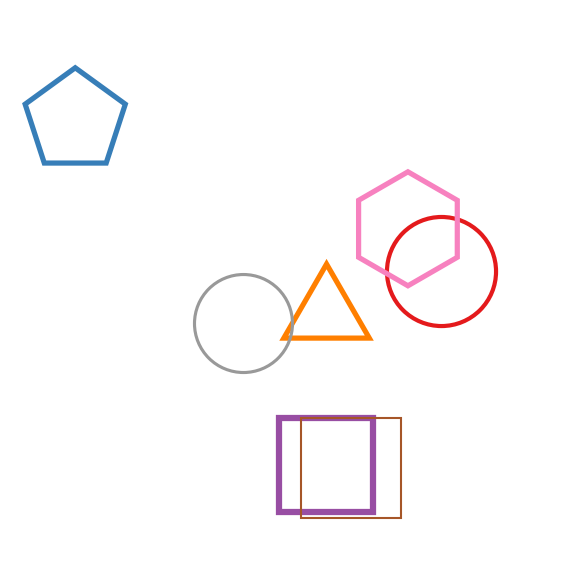[{"shape": "circle", "thickness": 2, "radius": 0.47, "center": [0.765, 0.529]}, {"shape": "pentagon", "thickness": 2.5, "radius": 0.46, "center": [0.13, 0.791]}, {"shape": "square", "thickness": 3, "radius": 0.41, "center": [0.565, 0.195]}, {"shape": "triangle", "thickness": 2.5, "radius": 0.43, "center": [0.565, 0.456]}, {"shape": "square", "thickness": 1, "radius": 0.43, "center": [0.608, 0.189]}, {"shape": "hexagon", "thickness": 2.5, "radius": 0.49, "center": [0.706, 0.603]}, {"shape": "circle", "thickness": 1.5, "radius": 0.42, "center": [0.422, 0.439]}]